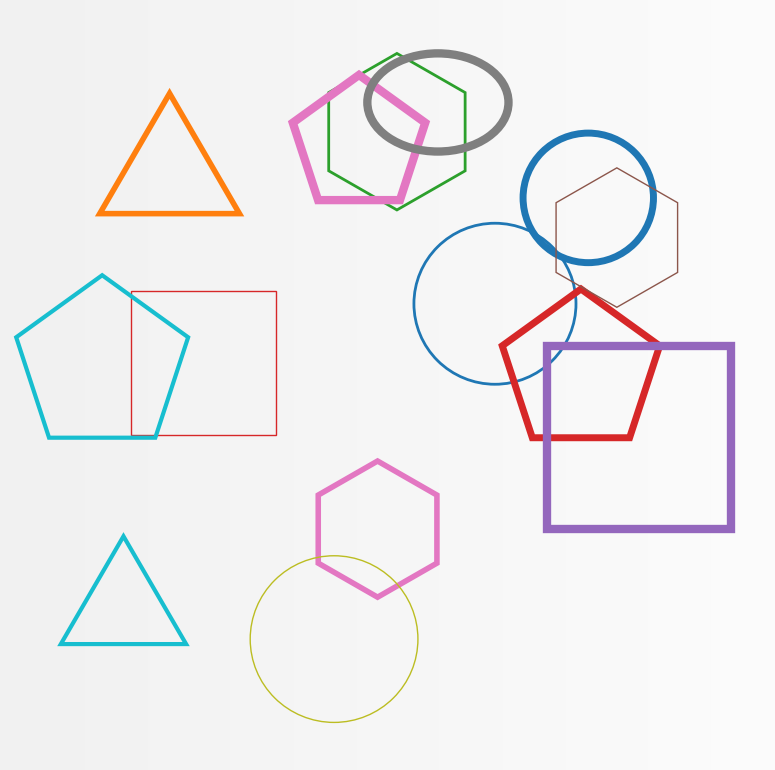[{"shape": "circle", "thickness": 2.5, "radius": 0.42, "center": [0.759, 0.743]}, {"shape": "circle", "thickness": 1, "radius": 0.52, "center": [0.639, 0.606]}, {"shape": "triangle", "thickness": 2, "radius": 0.52, "center": [0.219, 0.775]}, {"shape": "hexagon", "thickness": 1, "radius": 0.51, "center": [0.512, 0.829]}, {"shape": "square", "thickness": 0.5, "radius": 0.47, "center": [0.262, 0.528]}, {"shape": "pentagon", "thickness": 2.5, "radius": 0.53, "center": [0.75, 0.518]}, {"shape": "square", "thickness": 3, "radius": 0.59, "center": [0.824, 0.431]}, {"shape": "hexagon", "thickness": 0.5, "radius": 0.45, "center": [0.796, 0.691]}, {"shape": "hexagon", "thickness": 2, "radius": 0.44, "center": [0.487, 0.313]}, {"shape": "pentagon", "thickness": 3, "radius": 0.45, "center": [0.463, 0.813]}, {"shape": "oval", "thickness": 3, "radius": 0.46, "center": [0.565, 0.867]}, {"shape": "circle", "thickness": 0.5, "radius": 0.54, "center": [0.431, 0.17]}, {"shape": "pentagon", "thickness": 1.5, "radius": 0.58, "center": [0.132, 0.526]}, {"shape": "triangle", "thickness": 1.5, "radius": 0.47, "center": [0.159, 0.21]}]